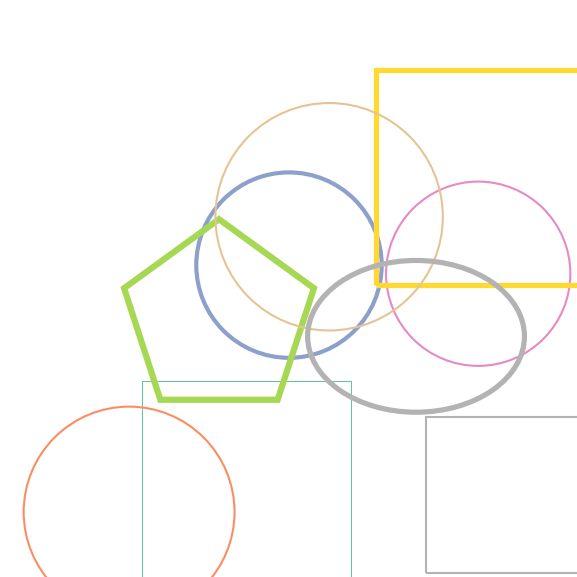[{"shape": "square", "thickness": 0.5, "radius": 0.91, "center": [0.427, 0.158]}, {"shape": "circle", "thickness": 1, "radius": 0.91, "center": [0.224, 0.112]}, {"shape": "circle", "thickness": 2, "radius": 0.8, "center": [0.5, 0.54]}, {"shape": "circle", "thickness": 1, "radius": 0.8, "center": [0.828, 0.525]}, {"shape": "pentagon", "thickness": 3, "radius": 0.86, "center": [0.379, 0.447]}, {"shape": "square", "thickness": 2.5, "radius": 0.93, "center": [0.838, 0.692]}, {"shape": "circle", "thickness": 1, "radius": 0.98, "center": [0.57, 0.624]}, {"shape": "square", "thickness": 1, "radius": 0.68, "center": [0.872, 0.142]}, {"shape": "oval", "thickness": 2.5, "radius": 0.94, "center": [0.72, 0.417]}]